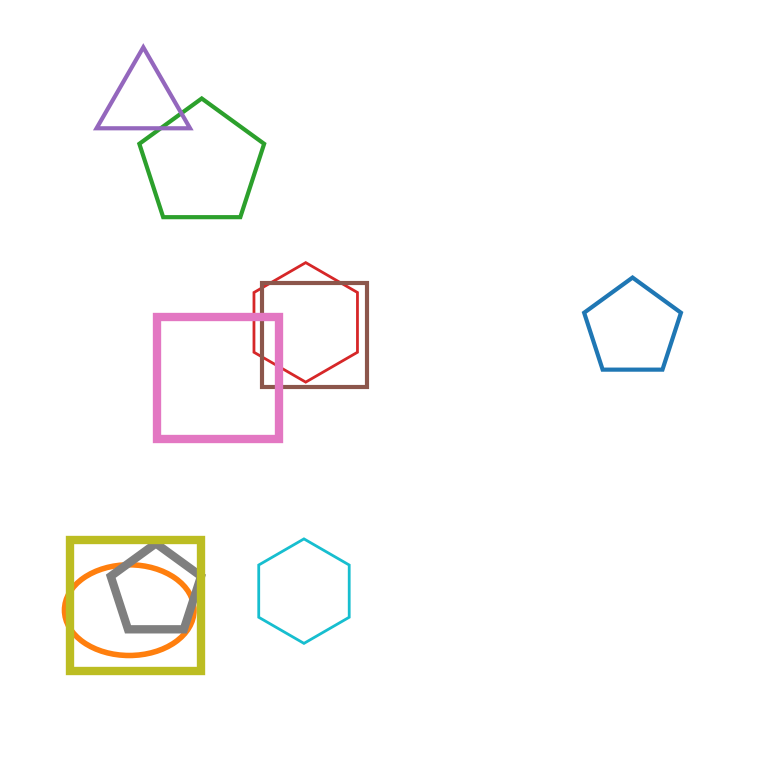[{"shape": "pentagon", "thickness": 1.5, "radius": 0.33, "center": [0.821, 0.573]}, {"shape": "oval", "thickness": 2, "radius": 0.42, "center": [0.168, 0.208]}, {"shape": "pentagon", "thickness": 1.5, "radius": 0.43, "center": [0.262, 0.787]}, {"shape": "hexagon", "thickness": 1, "radius": 0.39, "center": [0.397, 0.581]}, {"shape": "triangle", "thickness": 1.5, "radius": 0.35, "center": [0.186, 0.868]}, {"shape": "square", "thickness": 1.5, "radius": 0.34, "center": [0.409, 0.565]}, {"shape": "square", "thickness": 3, "radius": 0.4, "center": [0.283, 0.509]}, {"shape": "pentagon", "thickness": 3, "radius": 0.31, "center": [0.202, 0.233]}, {"shape": "square", "thickness": 3, "radius": 0.43, "center": [0.175, 0.214]}, {"shape": "hexagon", "thickness": 1, "radius": 0.34, "center": [0.395, 0.232]}]